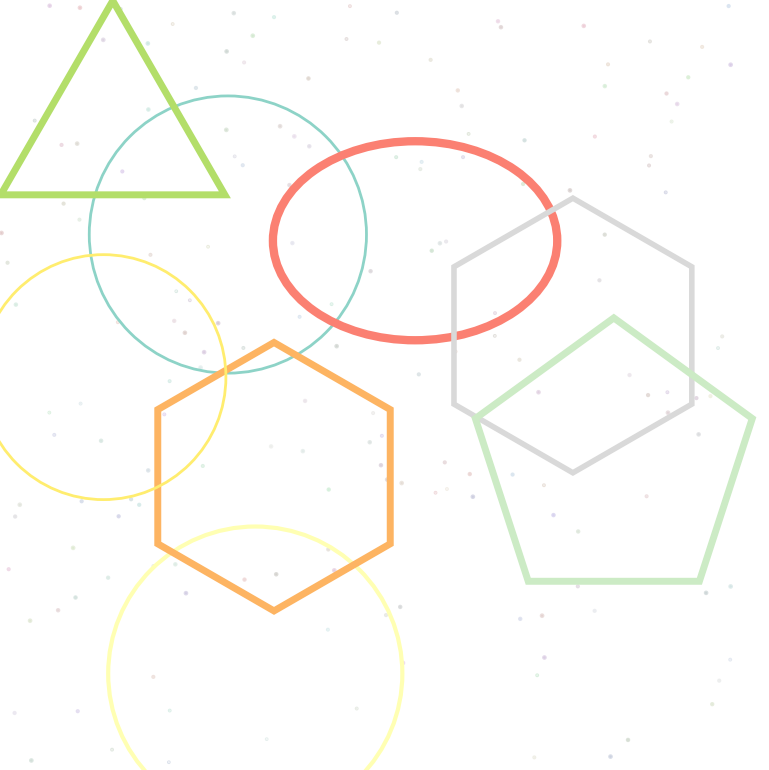[{"shape": "circle", "thickness": 1, "radius": 0.9, "center": [0.296, 0.695]}, {"shape": "circle", "thickness": 1.5, "radius": 0.96, "center": [0.332, 0.125]}, {"shape": "oval", "thickness": 3, "radius": 0.92, "center": [0.539, 0.687]}, {"shape": "hexagon", "thickness": 2.5, "radius": 0.87, "center": [0.356, 0.381]}, {"shape": "triangle", "thickness": 2.5, "radius": 0.84, "center": [0.146, 0.831]}, {"shape": "hexagon", "thickness": 2, "radius": 0.89, "center": [0.744, 0.564]}, {"shape": "pentagon", "thickness": 2.5, "radius": 0.95, "center": [0.797, 0.398]}, {"shape": "circle", "thickness": 1, "radius": 0.8, "center": [0.134, 0.51]}]